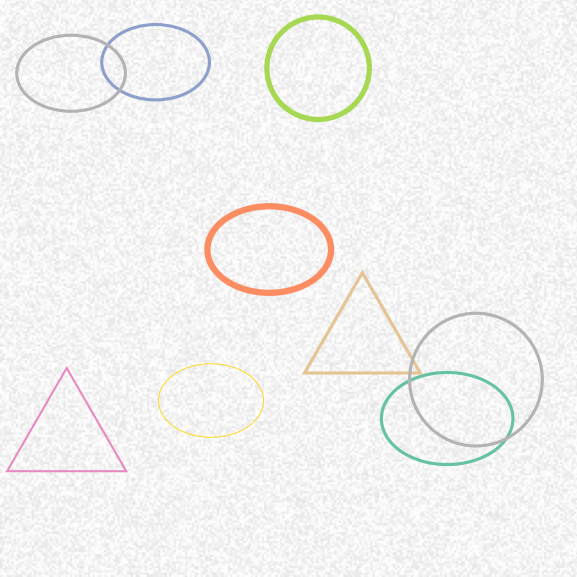[{"shape": "oval", "thickness": 1.5, "radius": 0.57, "center": [0.774, 0.274]}, {"shape": "oval", "thickness": 3, "radius": 0.54, "center": [0.466, 0.567]}, {"shape": "oval", "thickness": 1.5, "radius": 0.47, "center": [0.269, 0.891]}, {"shape": "triangle", "thickness": 1, "radius": 0.6, "center": [0.115, 0.243]}, {"shape": "circle", "thickness": 2.5, "radius": 0.44, "center": [0.551, 0.881]}, {"shape": "oval", "thickness": 0.5, "radius": 0.45, "center": [0.365, 0.306]}, {"shape": "triangle", "thickness": 1.5, "radius": 0.58, "center": [0.628, 0.411]}, {"shape": "oval", "thickness": 1.5, "radius": 0.47, "center": [0.123, 0.872]}, {"shape": "circle", "thickness": 1.5, "radius": 0.57, "center": [0.824, 0.342]}]